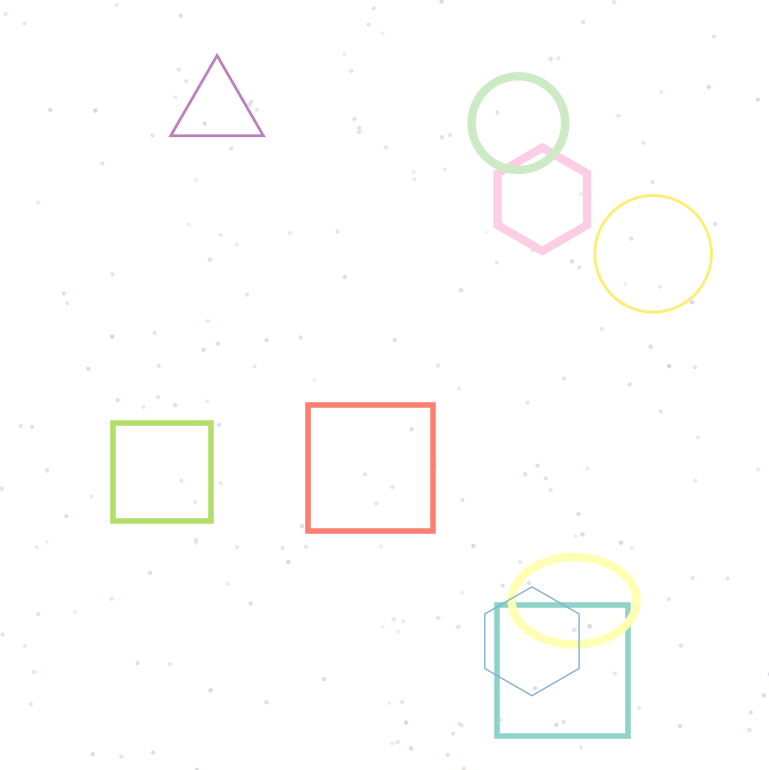[{"shape": "square", "thickness": 2, "radius": 0.42, "center": [0.73, 0.129]}, {"shape": "oval", "thickness": 3, "radius": 0.41, "center": [0.746, 0.22]}, {"shape": "square", "thickness": 2, "radius": 0.41, "center": [0.481, 0.392]}, {"shape": "hexagon", "thickness": 0.5, "radius": 0.35, "center": [0.691, 0.167]}, {"shape": "square", "thickness": 2, "radius": 0.32, "center": [0.211, 0.387]}, {"shape": "hexagon", "thickness": 3, "radius": 0.34, "center": [0.704, 0.741]}, {"shape": "triangle", "thickness": 1, "radius": 0.35, "center": [0.282, 0.858]}, {"shape": "circle", "thickness": 3, "radius": 0.3, "center": [0.673, 0.84]}, {"shape": "circle", "thickness": 1, "radius": 0.38, "center": [0.848, 0.67]}]